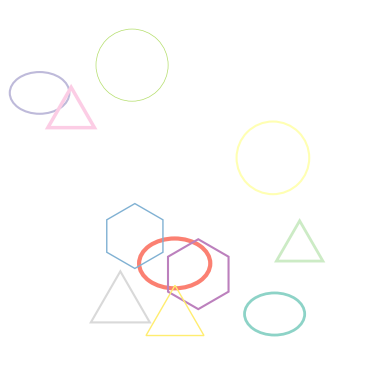[{"shape": "oval", "thickness": 2, "radius": 0.39, "center": [0.713, 0.184]}, {"shape": "circle", "thickness": 1.5, "radius": 0.47, "center": [0.709, 0.59]}, {"shape": "oval", "thickness": 1.5, "radius": 0.39, "center": [0.103, 0.759]}, {"shape": "oval", "thickness": 3, "radius": 0.46, "center": [0.454, 0.316]}, {"shape": "hexagon", "thickness": 1, "radius": 0.42, "center": [0.35, 0.387]}, {"shape": "circle", "thickness": 0.5, "radius": 0.47, "center": [0.343, 0.831]}, {"shape": "triangle", "thickness": 2.5, "radius": 0.35, "center": [0.185, 0.703]}, {"shape": "triangle", "thickness": 1.5, "radius": 0.44, "center": [0.313, 0.207]}, {"shape": "hexagon", "thickness": 1.5, "radius": 0.45, "center": [0.515, 0.288]}, {"shape": "triangle", "thickness": 2, "radius": 0.35, "center": [0.778, 0.357]}, {"shape": "triangle", "thickness": 1, "radius": 0.43, "center": [0.455, 0.172]}]